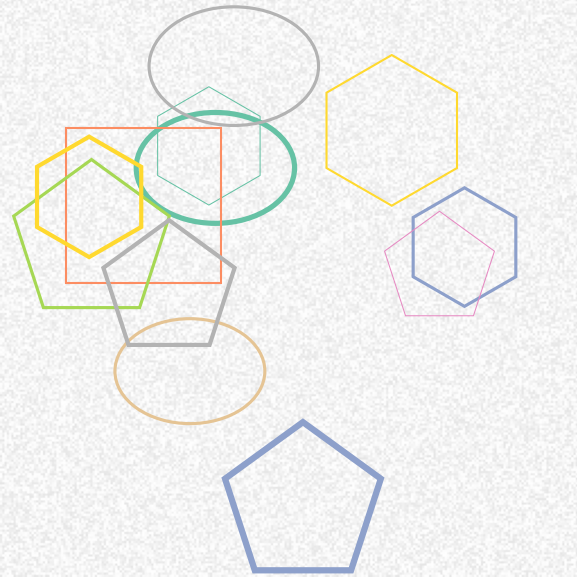[{"shape": "hexagon", "thickness": 0.5, "radius": 0.51, "center": [0.362, 0.746]}, {"shape": "oval", "thickness": 2.5, "radius": 0.69, "center": [0.373, 0.708]}, {"shape": "square", "thickness": 1, "radius": 0.67, "center": [0.249, 0.643]}, {"shape": "pentagon", "thickness": 3, "radius": 0.71, "center": [0.525, 0.126]}, {"shape": "hexagon", "thickness": 1.5, "radius": 0.51, "center": [0.804, 0.571]}, {"shape": "pentagon", "thickness": 0.5, "radius": 0.5, "center": [0.761, 0.533]}, {"shape": "pentagon", "thickness": 1.5, "radius": 0.71, "center": [0.158, 0.581]}, {"shape": "hexagon", "thickness": 2, "radius": 0.52, "center": [0.154, 0.658]}, {"shape": "hexagon", "thickness": 1, "radius": 0.65, "center": [0.678, 0.773]}, {"shape": "oval", "thickness": 1.5, "radius": 0.65, "center": [0.329, 0.356]}, {"shape": "oval", "thickness": 1.5, "radius": 0.73, "center": [0.405, 0.885]}, {"shape": "pentagon", "thickness": 2, "radius": 0.6, "center": [0.293, 0.498]}]